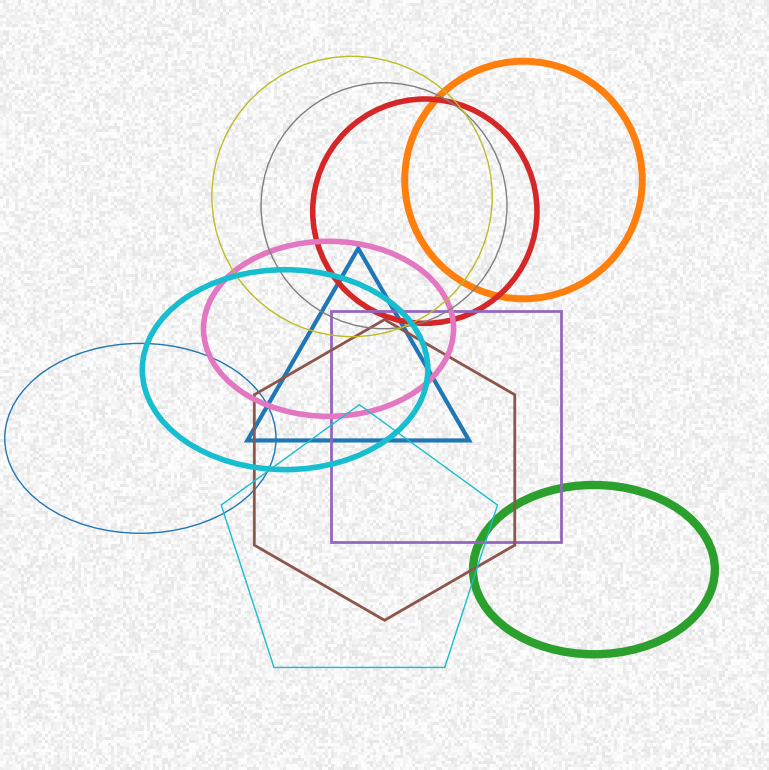[{"shape": "triangle", "thickness": 1.5, "radius": 0.83, "center": [0.465, 0.511]}, {"shape": "oval", "thickness": 0.5, "radius": 0.88, "center": [0.182, 0.431]}, {"shape": "circle", "thickness": 2.5, "radius": 0.77, "center": [0.68, 0.766]}, {"shape": "oval", "thickness": 3, "radius": 0.79, "center": [0.771, 0.26]}, {"shape": "circle", "thickness": 2, "radius": 0.73, "center": [0.552, 0.726]}, {"shape": "square", "thickness": 1, "radius": 0.75, "center": [0.579, 0.446]}, {"shape": "hexagon", "thickness": 1, "radius": 0.98, "center": [0.499, 0.39]}, {"shape": "oval", "thickness": 2, "radius": 0.81, "center": [0.427, 0.573]}, {"shape": "circle", "thickness": 0.5, "radius": 0.8, "center": [0.499, 0.733]}, {"shape": "circle", "thickness": 0.5, "radius": 0.91, "center": [0.457, 0.745]}, {"shape": "oval", "thickness": 2, "radius": 0.93, "center": [0.37, 0.52]}, {"shape": "pentagon", "thickness": 0.5, "radius": 0.94, "center": [0.467, 0.286]}]